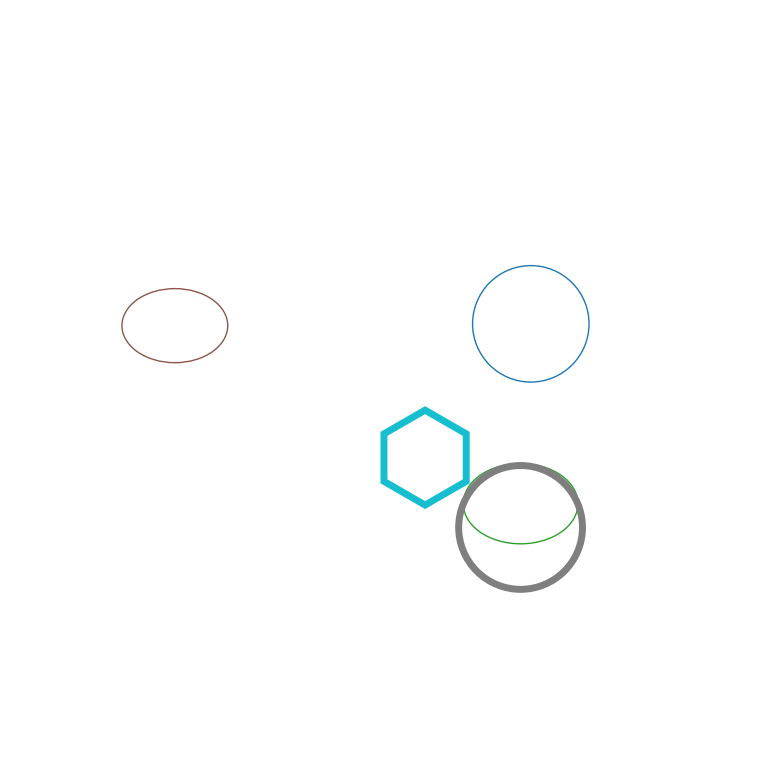[{"shape": "circle", "thickness": 0.5, "radius": 0.38, "center": [0.689, 0.579]}, {"shape": "oval", "thickness": 0.5, "radius": 0.37, "center": [0.676, 0.346]}, {"shape": "oval", "thickness": 0.5, "radius": 0.34, "center": [0.227, 0.577]}, {"shape": "circle", "thickness": 2.5, "radius": 0.4, "center": [0.676, 0.315]}, {"shape": "hexagon", "thickness": 2.5, "radius": 0.31, "center": [0.552, 0.406]}]